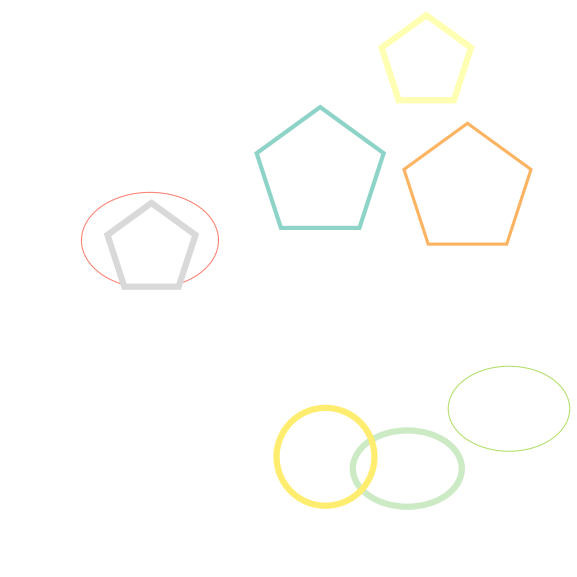[{"shape": "pentagon", "thickness": 2, "radius": 0.58, "center": [0.554, 0.698]}, {"shape": "pentagon", "thickness": 3, "radius": 0.41, "center": [0.738, 0.891]}, {"shape": "oval", "thickness": 0.5, "radius": 0.59, "center": [0.26, 0.583]}, {"shape": "pentagon", "thickness": 1.5, "radius": 0.58, "center": [0.809, 0.67]}, {"shape": "oval", "thickness": 0.5, "radius": 0.53, "center": [0.881, 0.291]}, {"shape": "pentagon", "thickness": 3, "radius": 0.4, "center": [0.262, 0.568]}, {"shape": "oval", "thickness": 3, "radius": 0.47, "center": [0.705, 0.188]}, {"shape": "circle", "thickness": 3, "radius": 0.42, "center": [0.564, 0.208]}]